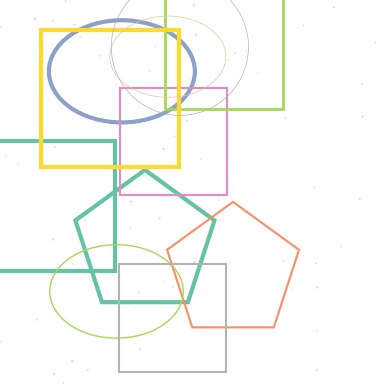[{"shape": "pentagon", "thickness": 3, "radius": 0.95, "center": [0.376, 0.369]}, {"shape": "square", "thickness": 3, "radius": 0.84, "center": [0.13, 0.464]}, {"shape": "pentagon", "thickness": 1.5, "radius": 0.9, "center": [0.605, 0.295]}, {"shape": "oval", "thickness": 3, "radius": 0.95, "center": [0.317, 0.815]}, {"shape": "square", "thickness": 1.5, "radius": 0.69, "center": [0.451, 0.632]}, {"shape": "oval", "thickness": 1, "radius": 0.87, "center": [0.303, 0.243]}, {"shape": "square", "thickness": 2, "radius": 0.77, "center": [0.582, 0.87]}, {"shape": "square", "thickness": 3, "radius": 0.89, "center": [0.286, 0.744]}, {"shape": "oval", "thickness": 0.5, "radius": 0.75, "center": [0.436, 0.853]}, {"shape": "circle", "thickness": 0.5, "radius": 0.89, "center": [0.467, 0.878]}, {"shape": "square", "thickness": 1.5, "radius": 0.7, "center": [0.448, 0.174]}]